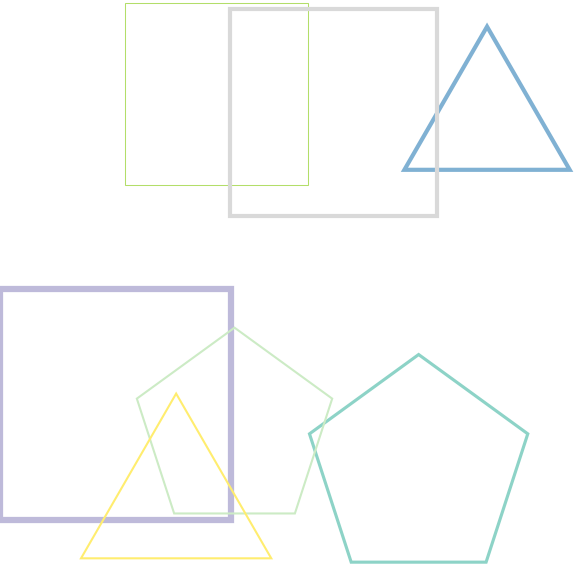[{"shape": "pentagon", "thickness": 1.5, "radius": 0.99, "center": [0.725, 0.186]}, {"shape": "square", "thickness": 3, "radius": 1.0, "center": [0.2, 0.299]}, {"shape": "triangle", "thickness": 2, "radius": 0.83, "center": [0.843, 0.788]}, {"shape": "square", "thickness": 0.5, "radius": 0.79, "center": [0.375, 0.836]}, {"shape": "square", "thickness": 2, "radius": 0.89, "center": [0.577, 0.804]}, {"shape": "pentagon", "thickness": 1, "radius": 0.89, "center": [0.406, 0.254]}, {"shape": "triangle", "thickness": 1, "radius": 0.95, "center": [0.305, 0.127]}]